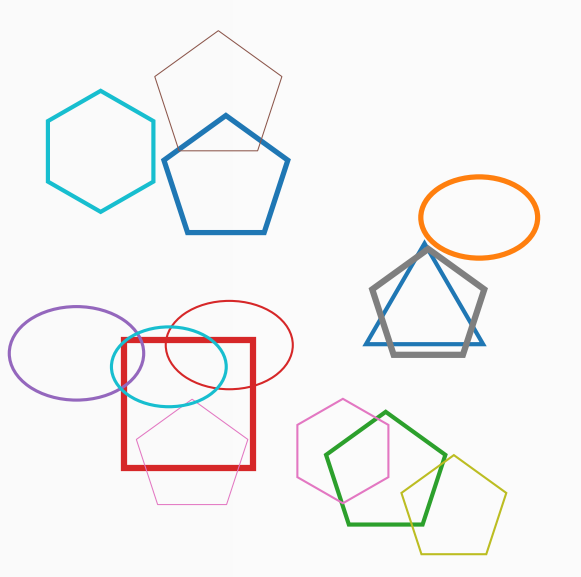[{"shape": "triangle", "thickness": 2, "radius": 0.58, "center": [0.73, 0.461]}, {"shape": "pentagon", "thickness": 2.5, "radius": 0.56, "center": [0.389, 0.687]}, {"shape": "oval", "thickness": 2.5, "radius": 0.5, "center": [0.824, 0.622]}, {"shape": "pentagon", "thickness": 2, "radius": 0.54, "center": [0.664, 0.178]}, {"shape": "oval", "thickness": 1, "radius": 0.55, "center": [0.394, 0.402]}, {"shape": "square", "thickness": 3, "radius": 0.55, "center": [0.325, 0.299]}, {"shape": "oval", "thickness": 1.5, "radius": 0.58, "center": [0.132, 0.387]}, {"shape": "pentagon", "thickness": 0.5, "radius": 0.57, "center": [0.376, 0.831]}, {"shape": "pentagon", "thickness": 0.5, "radius": 0.5, "center": [0.331, 0.207]}, {"shape": "hexagon", "thickness": 1, "radius": 0.45, "center": [0.59, 0.218]}, {"shape": "pentagon", "thickness": 3, "radius": 0.51, "center": [0.737, 0.467]}, {"shape": "pentagon", "thickness": 1, "radius": 0.47, "center": [0.781, 0.116]}, {"shape": "hexagon", "thickness": 2, "radius": 0.52, "center": [0.173, 0.737]}, {"shape": "oval", "thickness": 1.5, "radius": 0.49, "center": [0.29, 0.364]}]